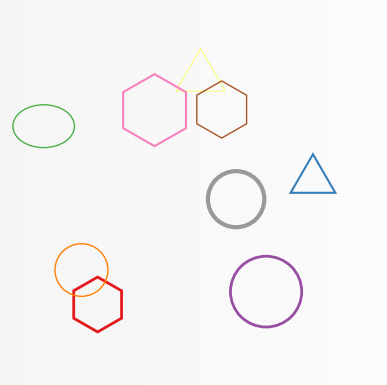[{"shape": "hexagon", "thickness": 2, "radius": 0.36, "center": [0.252, 0.209]}, {"shape": "triangle", "thickness": 1.5, "radius": 0.33, "center": [0.808, 0.533]}, {"shape": "oval", "thickness": 1, "radius": 0.4, "center": [0.113, 0.672]}, {"shape": "circle", "thickness": 2, "radius": 0.46, "center": [0.687, 0.243]}, {"shape": "circle", "thickness": 1, "radius": 0.34, "center": [0.21, 0.299]}, {"shape": "triangle", "thickness": 0.5, "radius": 0.37, "center": [0.518, 0.8]}, {"shape": "hexagon", "thickness": 1, "radius": 0.37, "center": [0.572, 0.716]}, {"shape": "hexagon", "thickness": 1.5, "radius": 0.47, "center": [0.399, 0.714]}, {"shape": "circle", "thickness": 3, "radius": 0.36, "center": [0.609, 0.483]}]